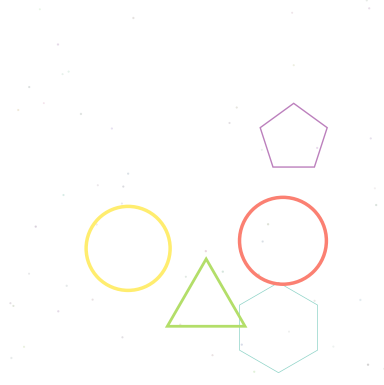[{"shape": "hexagon", "thickness": 0.5, "radius": 0.59, "center": [0.723, 0.149]}, {"shape": "circle", "thickness": 2.5, "radius": 0.56, "center": [0.735, 0.375]}, {"shape": "triangle", "thickness": 2, "radius": 0.58, "center": [0.536, 0.211]}, {"shape": "pentagon", "thickness": 1, "radius": 0.46, "center": [0.763, 0.64]}, {"shape": "circle", "thickness": 2.5, "radius": 0.55, "center": [0.333, 0.355]}]